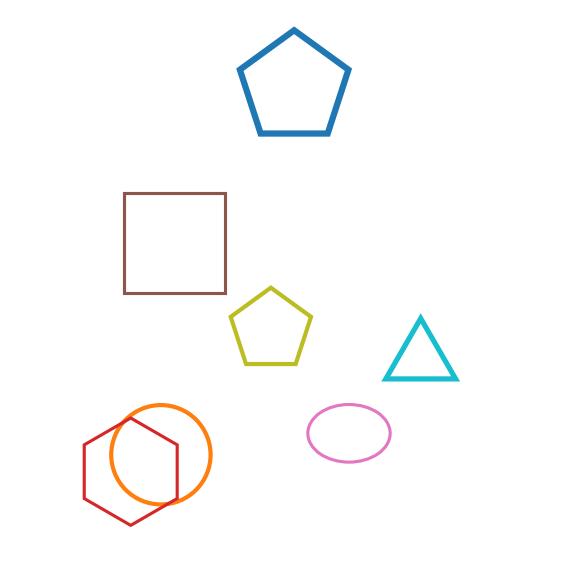[{"shape": "pentagon", "thickness": 3, "radius": 0.49, "center": [0.509, 0.848]}, {"shape": "circle", "thickness": 2, "radius": 0.43, "center": [0.279, 0.212]}, {"shape": "hexagon", "thickness": 1.5, "radius": 0.46, "center": [0.226, 0.182]}, {"shape": "square", "thickness": 1.5, "radius": 0.43, "center": [0.302, 0.579]}, {"shape": "oval", "thickness": 1.5, "radius": 0.36, "center": [0.604, 0.249]}, {"shape": "pentagon", "thickness": 2, "radius": 0.37, "center": [0.469, 0.428]}, {"shape": "triangle", "thickness": 2.5, "radius": 0.35, "center": [0.729, 0.378]}]